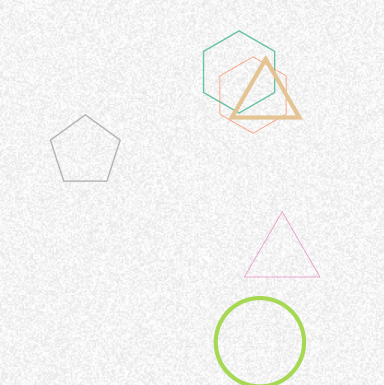[{"shape": "hexagon", "thickness": 1, "radius": 0.53, "center": [0.621, 0.813]}, {"shape": "hexagon", "thickness": 0.5, "radius": 0.5, "center": [0.657, 0.753]}, {"shape": "triangle", "thickness": 0.5, "radius": 0.57, "center": [0.733, 0.337]}, {"shape": "circle", "thickness": 3, "radius": 0.57, "center": [0.675, 0.111]}, {"shape": "triangle", "thickness": 3, "radius": 0.51, "center": [0.69, 0.745]}, {"shape": "pentagon", "thickness": 1, "radius": 0.48, "center": [0.222, 0.607]}]